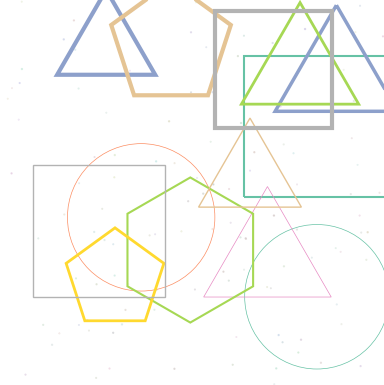[{"shape": "square", "thickness": 1.5, "radius": 0.92, "center": [0.817, 0.672]}, {"shape": "circle", "thickness": 0.5, "radius": 0.94, "center": [0.823, 0.229]}, {"shape": "circle", "thickness": 0.5, "radius": 0.96, "center": [0.367, 0.435]}, {"shape": "triangle", "thickness": 2.5, "radius": 0.92, "center": [0.874, 0.803]}, {"shape": "triangle", "thickness": 3, "radius": 0.74, "center": [0.276, 0.879]}, {"shape": "triangle", "thickness": 0.5, "radius": 0.96, "center": [0.695, 0.324]}, {"shape": "hexagon", "thickness": 1.5, "radius": 0.94, "center": [0.494, 0.351]}, {"shape": "triangle", "thickness": 2, "radius": 0.88, "center": [0.779, 0.817]}, {"shape": "pentagon", "thickness": 2, "radius": 0.67, "center": [0.299, 0.275]}, {"shape": "pentagon", "thickness": 3, "radius": 0.82, "center": [0.444, 0.885]}, {"shape": "triangle", "thickness": 1, "radius": 0.77, "center": [0.649, 0.539]}, {"shape": "square", "thickness": 1, "radius": 0.86, "center": [0.257, 0.399]}, {"shape": "square", "thickness": 3, "radius": 0.76, "center": [0.711, 0.82]}]